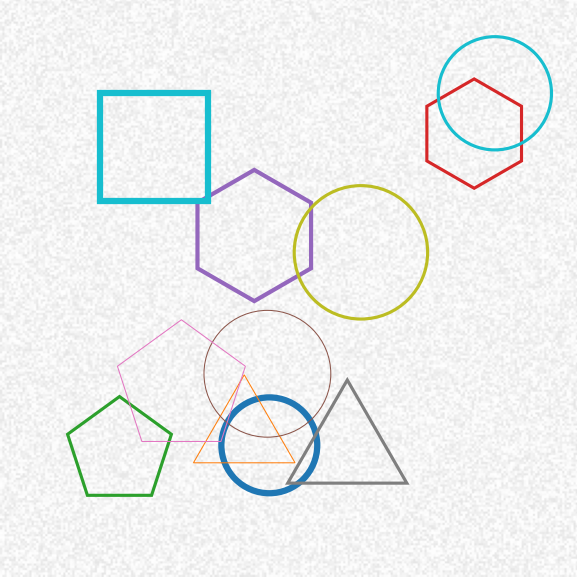[{"shape": "circle", "thickness": 3, "radius": 0.41, "center": [0.466, 0.228]}, {"shape": "triangle", "thickness": 0.5, "radius": 0.51, "center": [0.423, 0.249]}, {"shape": "pentagon", "thickness": 1.5, "radius": 0.47, "center": [0.207, 0.218]}, {"shape": "hexagon", "thickness": 1.5, "radius": 0.47, "center": [0.821, 0.768]}, {"shape": "hexagon", "thickness": 2, "radius": 0.57, "center": [0.44, 0.591]}, {"shape": "circle", "thickness": 0.5, "radius": 0.55, "center": [0.463, 0.352]}, {"shape": "pentagon", "thickness": 0.5, "radius": 0.58, "center": [0.314, 0.329]}, {"shape": "triangle", "thickness": 1.5, "radius": 0.6, "center": [0.601, 0.222]}, {"shape": "circle", "thickness": 1.5, "radius": 0.58, "center": [0.625, 0.562]}, {"shape": "square", "thickness": 3, "radius": 0.47, "center": [0.267, 0.745]}, {"shape": "circle", "thickness": 1.5, "radius": 0.49, "center": [0.857, 0.838]}]